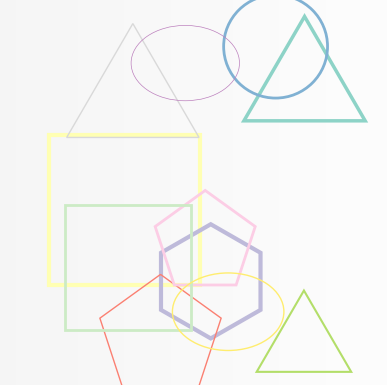[{"shape": "triangle", "thickness": 2.5, "radius": 0.9, "center": [0.786, 0.776]}, {"shape": "square", "thickness": 3, "radius": 0.97, "center": [0.321, 0.454]}, {"shape": "hexagon", "thickness": 3, "radius": 0.74, "center": [0.544, 0.269]}, {"shape": "pentagon", "thickness": 1, "radius": 0.82, "center": [0.414, 0.123]}, {"shape": "circle", "thickness": 2, "radius": 0.67, "center": [0.711, 0.879]}, {"shape": "triangle", "thickness": 1.5, "radius": 0.7, "center": [0.784, 0.105]}, {"shape": "pentagon", "thickness": 2, "radius": 0.68, "center": [0.53, 0.37]}, {"shape": "triangle", "thickness": 1, "radius": 0.99, "center": [0.343, 0.742]}, {"shape": "oval", "thickness": 0.5, "radius": 0.7, "center": [0.478, 0.836]}, {"shape": "square", "thickness": 2, "radius": 0.81, "center": [0.33, 0.304]}, {"shape": "oval", "thickness": 1, "radius": 0.72, "center": [0.589, 0.19]}]